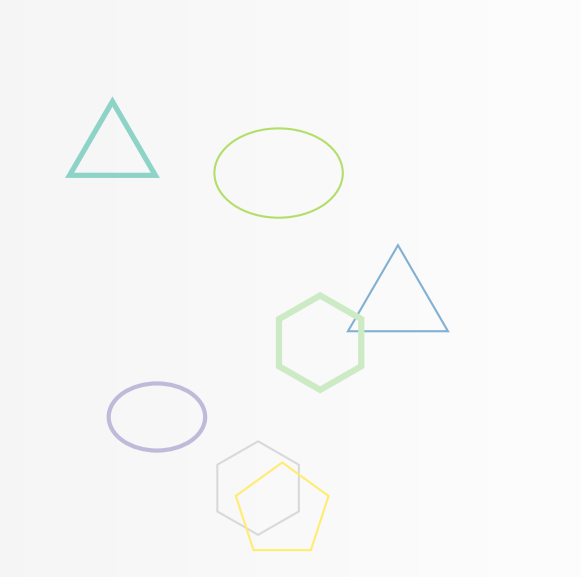[{"shape": "triangle", "thickness": 2.5, "radius": 0.43, "center": [0.193, 0.738]}, {"shape": "oval", "thickness": 2, "radius": 0.41, "center": [0.27, 0.277]}, {"shape": "triangle", "thickness": 1, "radius": 0.5, "center": [0.685, 0.475]}, {"shape": "oval", "thickness": 1, "radius": 0.55, "center": [0.479, 0.699]}, {"shape": "hexagon", "thickness": 1, "radius": 0.4, "center": [0.444, 0.154]}, {"shape": "hexagon", "thickness": 3, "radius": 0.41, "center": [0.551, 0.406]}, {"shape": "pentagon", "thickness": 1, "radius": 0.42, "center": [0.486, 0.114]}]